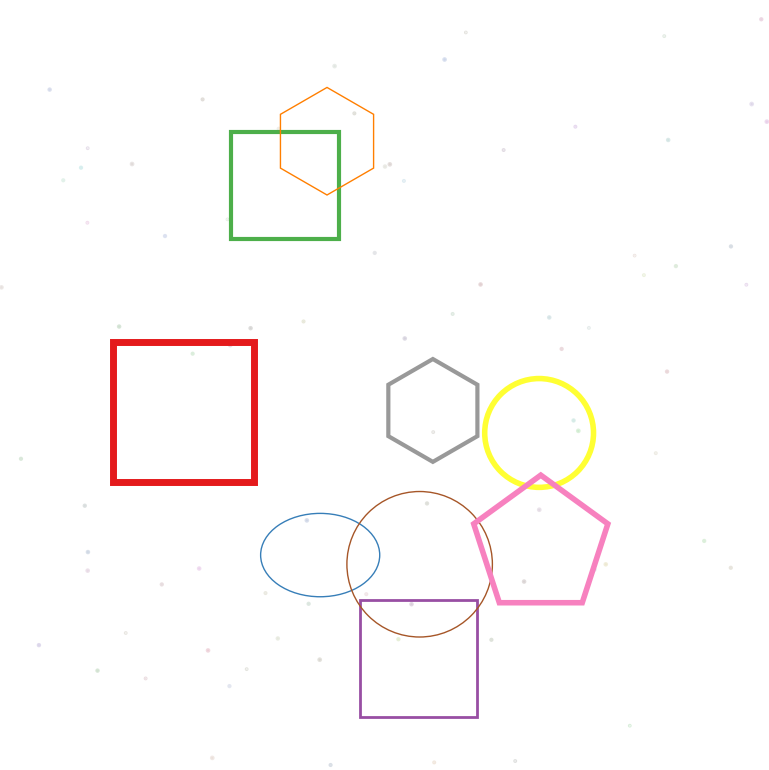[{"shape": "square", "thickness": 2.5, "radius": 0.46, "center": [0.239, 0.465]}, {"shape": "oval", "thickness": 0.5, "radius": 0.39, "center": [0.416, 0.279]}, {"shape": "square", "thickness": 1.5, "radius": 0.35, "center": [0.37, 0.759]}, {"shape": "square", "thickness": 1, "radius": 0.38, "center": [0.544, 0.145]}, {"shape": "hexagon", "thickness": 0.5, "radius": 0.35, "center": [0.425, 0.817]}, {"shape": "circle", "thickness": 2, "radius": 0.35, "center": [0.7, 0.438]}, {"shape": "circle", "thickness": 0.5, "radius": 0.47, "center": [0.545, 0.267]}, {"shape": "pentagon", "thickness": 2, "radius": 0.46, "center": [0.702, 0.291]}, {"shape": "hexagon", "thickness": 1.5, "radius": 0.33, "center": [0.562, 0.467]}]